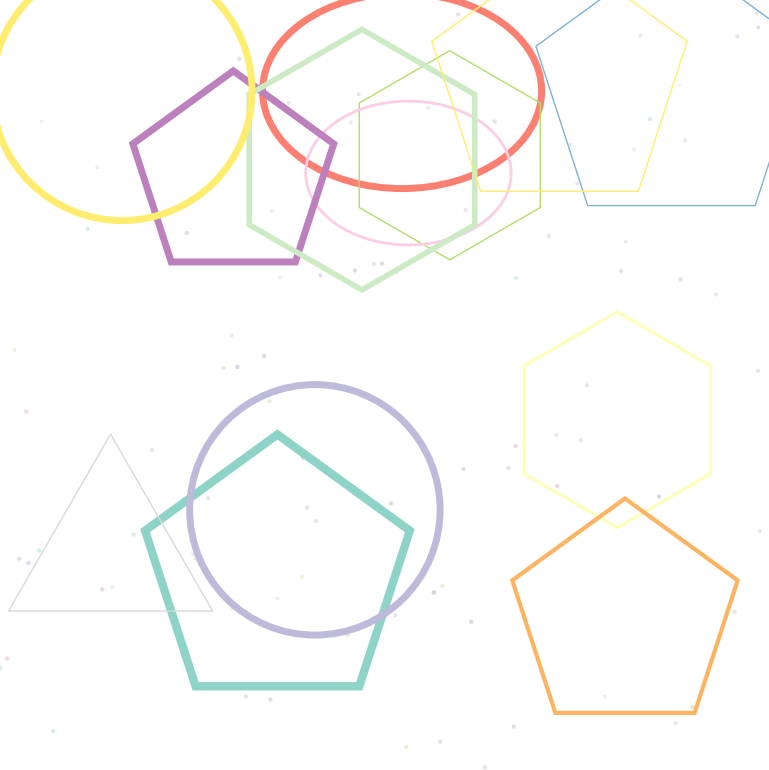[{"shape": "pentagon", "thickness": 3, "radius": 0.9, "center": [0.36, 0.255]}, {"shape": "hexagon", "thickness": 1, "radius": 0.7, "center": [0.802, 0.455]}, {"shape": "circle", "thickness": 2.5, "radius": 0.81, "center": [0.409, 0.338]}, {"shape": "oval", "thickness": 2.5, "radius": 0.91, "center": [0.522, 0.882]}, {"shape": "pentagon", "thickness": 0.5, "radius": 0.93, "center": [0.872, 0.883]}, {"shape": "pentagon", "thickness": 1.5, "radius": 0.77, "center": [0.812, 0.199]}, {"shape": "hexagon", "thickness": 0.5, "radius": 0.68, "center": [0.584, 0.798]}, {"shape": "oval", "thickness": 1, "radius": 0.67, "center": [0.53, 0.775]}, {"shape": "triangle", "thickness": 0.5, "radius": 0.77, "center": [0.144, 0.283]}, {"shape": "pentagon", "thickness": 2.5, "radius": 0.69, "center": [0.303, 0.771]}, {"shape": "hexagon", "thickness": 2, "radius": 0.85, "center": [0.47, 0.793]}, {"shape": "circle", "thickness": 2.5, "radius": 0.84, "center": [0.158, 0.882]}, {"shape": "pentagon", "thickness": 0.5, "radius": 0.87, "center": [0.727, 0.893]}]